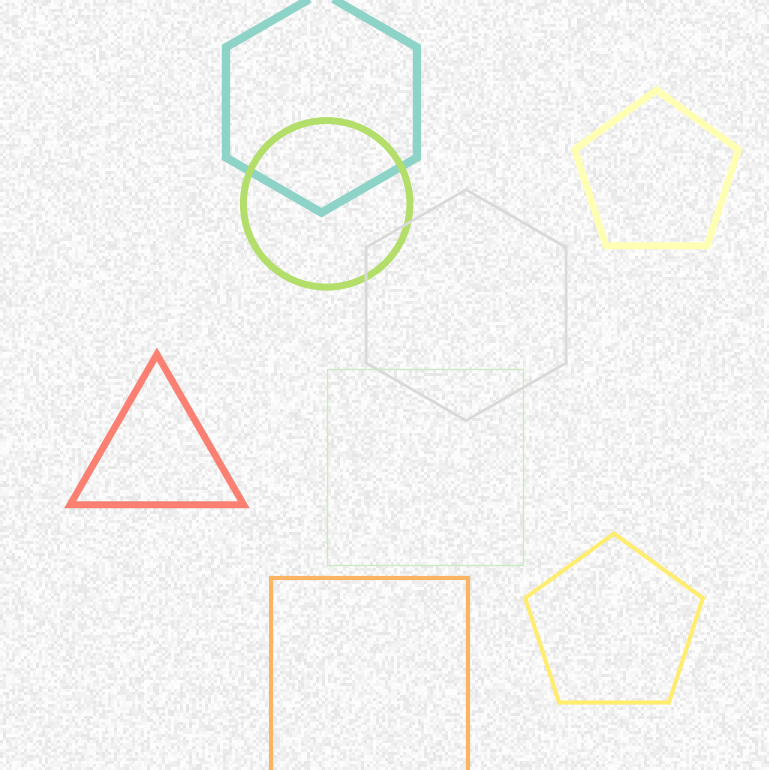[{"shape": "hexagon", "thickness": 3, "radius": 0.72, "center": [0.417, 0.867]}, {"shape": "pentagon", "thickness": 2.5, "radius": 0.56, "center": [0.853, 0.771]}, {"shape": "triangle", "thickness": 2.5, "radius": 0.65, "center": [0.204, 0.41]}, {"shape": "square", "thickness": 1.5, "radius": 0.64, "center": [0.48, 0.121]}, {"shape": "circle", "thickness": 2.5, "radius": 0.54, "center": [0.424, 0.735]}, {"shape": "hexagon", "thickness": 1, "radius": 0.75, "center": [0.605, 0.604]}, {"shape": "square", "thickness": 0.5, "radius": 0.63, "center": [0.552, 0.394]}, {"shape": "pentagon", "thickness": 1.5, "radius": 0.61, "center": [0.797, 0.186]}]